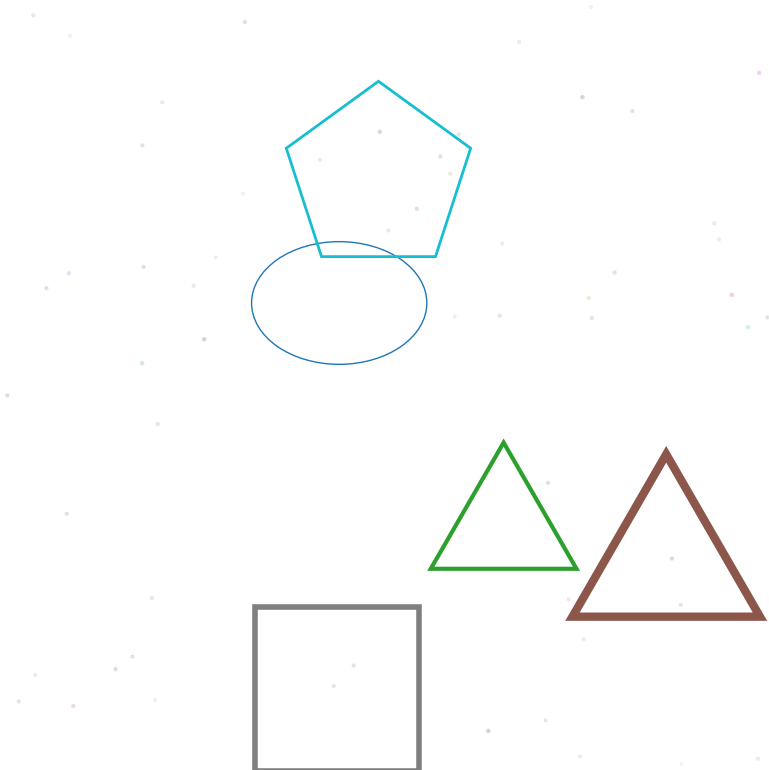[{"shape": "oval", "thickness": 0.5, "radius": 0.57, "center": [0.441, 0.607]}, {"shape": "triangle", "thickness": 1.5, "radius": 0.55, "center": [0.654, 0.316]}, {"shape": "triangle", "thickness": 3, "radius": 0.7, "center": [0.865, 0.269]}, {"shape": "square", "thickness": 2, "radius": 0.53, "center": [0.438, 0.106]}, {"shape": "pentagon", "thickness": 1, "radius": 0.63, "center": [0.492, 0.769]}]